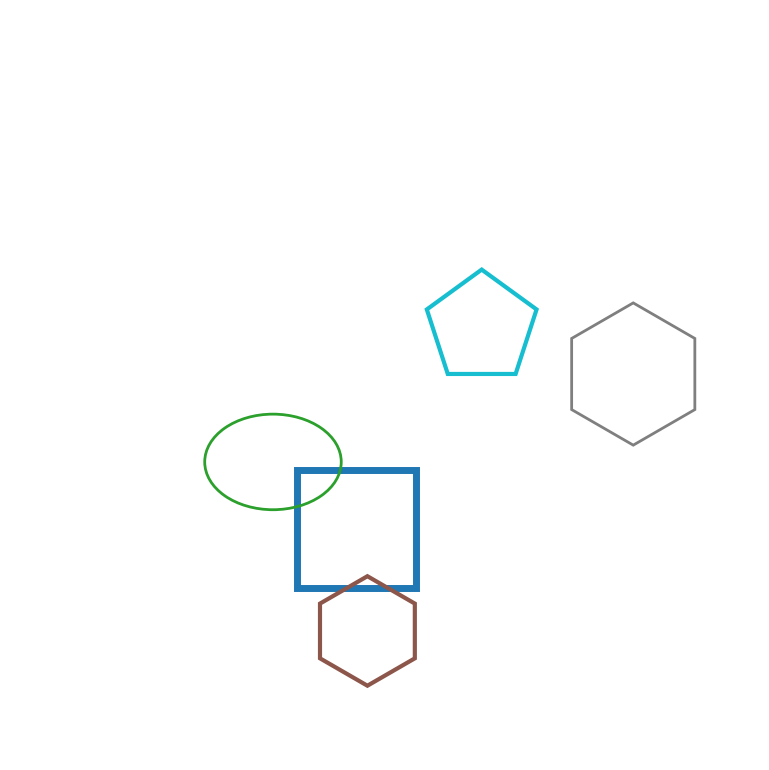[{"shape": "square", "thickness": 2.5, "radius": 0.38, "center": [0.463, 0.313]}, {"shape": "oval", "thickness": 1, "radius": 0.44, "center": [0.355, 0.4]}, {"shape": "hexagon", "thickness": 1.5, "radius": 0.36, "center": [0.477, 0.181]}, {"shape": "hexagon", "thickness": 1, "radius": 0.46, "center": [0.822, 0.514]}, {"shape": "pentagon", "thickness": 1.5, "radius": 0.37, "center": [0.626, 0.575]}]